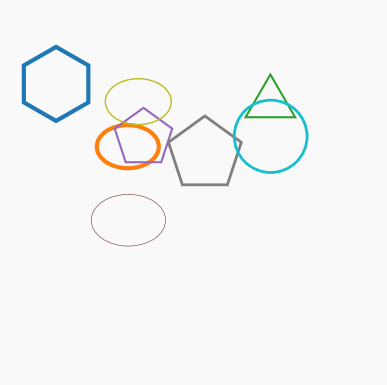[{"shape": "hexagon", "thickness": 3, "radius": 0.48, "center": [0.145, 0.782]}, {"shape": "oval", "thickness": 3, "radius": 0.4, "center": [0.33, 0.619]}, {"shape": "triangle", "thickness": 1.5, "radius": 0.37, "center": [0.698, 0.732]}, {"shape": "pentagon", "thickness": 1.5, "radius": 0.39, "center": [0.37, 0.642]}, {"shape": "oval", "thickness": 0.5, "radius": 0.48, "center": [0.331, 0.428]}, {"shape": "pentagon", "thickness": 2, "radius": 0.49, "center": [0.529, 0.6]}, {"shape": "oval", "thickness": 1, "radius": 0.43, "center": [0.357, 0.736]}, {"shape": "circle", "thickness": 2, "radius": 0.47, "center": [0.699, 0.646]}]